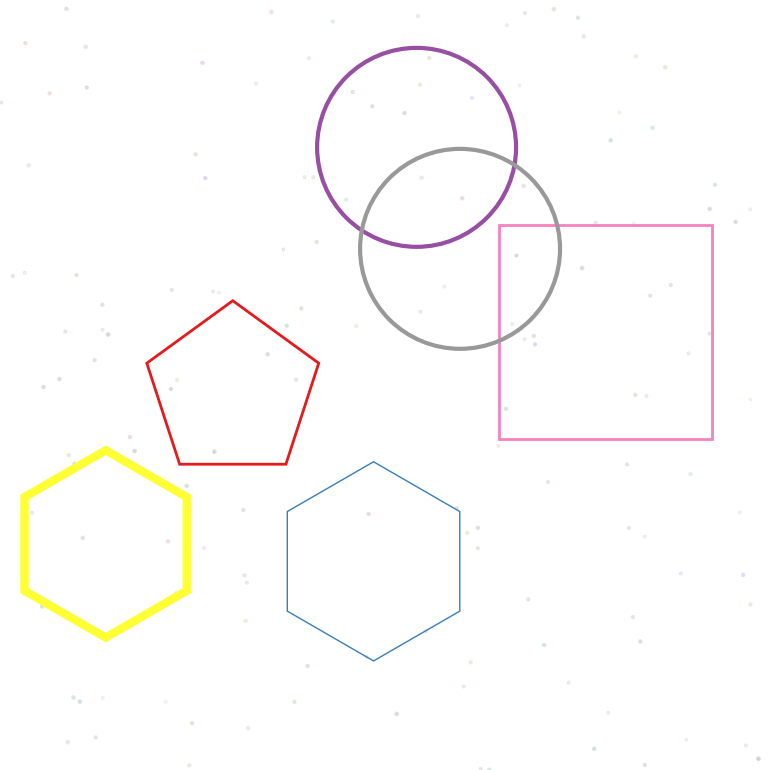[{"shape": "pentagon", "thickness": 1, "radius": 0.59, "center": [0.302, 0.492]}, {"shape": "hexagon", "thickness": 0.5, "radius": 0.65, "center": [0.485, 0.271]}, {"shape": "circle", "thickness": 1.5, "radius": 0.65, "center": [0.541, 0.809]}, {"shape": "hexagon", "thickness": 3, "radius": 0.61, "center": [0.137, 0.294]}, {"shape": "square", "thickness": 1, "radius": 0.69, "center": [0.787, 0.569]}, {"shape": "circle", "thickness": 1.5, "radius": 0.65, "center": [0.597, 0.677]}]